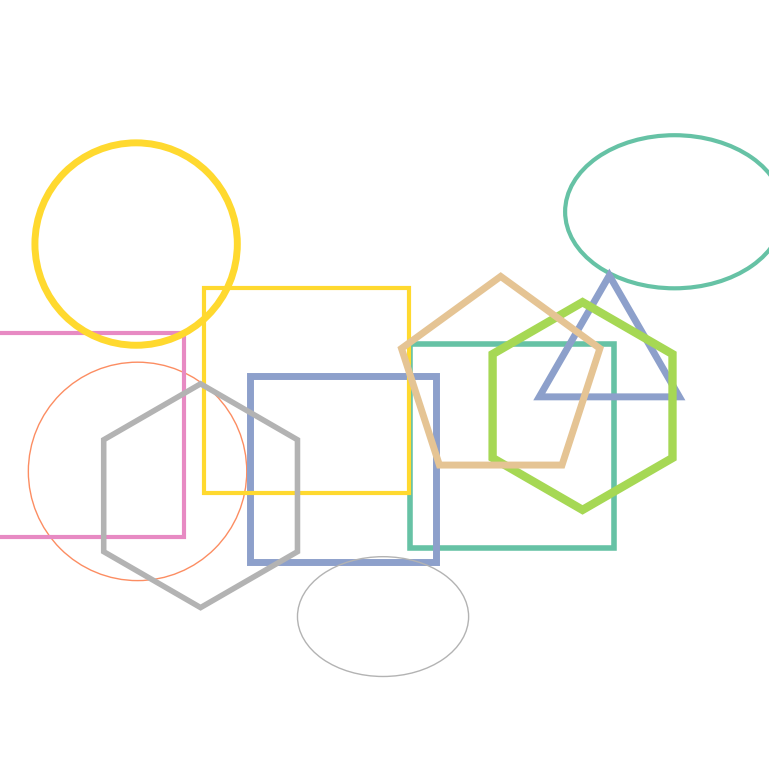[{"shape": "oval", "thickness": 1.5, "radius": 0.71, "center": [0.876, 0.725]}, {"shape": "square", "thickness": 2, "radius": 0.66, "center": [0.665, 0.421]}, {"shape": "circle", "thickness": 0.5, "radius": 0.71, "center": [0.179, 0.388]}, {"shape": "triangle", "thickness": 2.5, "radius": 0.53, "center": [0.791, 0.537]}, {"shape": "square", "thickness": 2.5, "radius": 0.6, "center": [0.445, 0.391]}, {"shape": "square", "thickness": 1.5, "radius": 0.66, "center": [0.106, 0.435]}, {"shape": "hexagon", "thickness": 3, "radius": 0.67, "center": [0.757, 0.473]}, {"shape": "square", "thickness": 1.5, "radius": 0.67, "center": [0.398, 0.493]}, {"shape": "circle", "thickness": 2.5, "radius": 0.66, "center": [0.177, 0.683]}, {"shape": "pentagon", "thickness": 2.5, "radius": 0.68, "center": [0.65, 0.506]}, {"shape": "oval", "thickness": 0.5, "radius": 0.56, "center": [0.497, 0.199]}, {"shape": "hexagon", "thickness": 2, "radius": 0.73, "center": [0.261, 0.356]}]